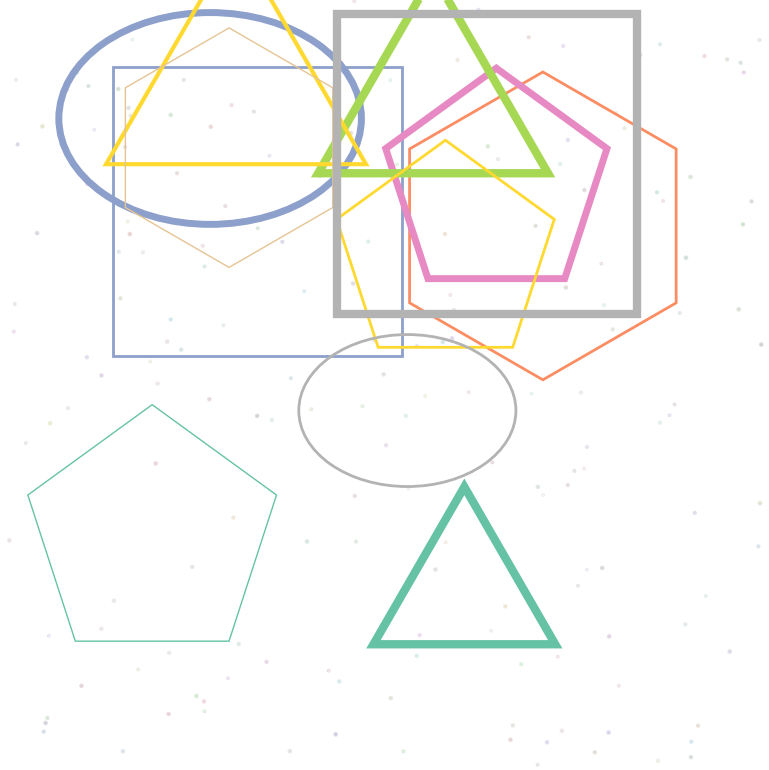[{"shape": "triangle", "thickness": 3, "radius": 0.68, "center": [0.603, 0.231]}, {"shape": "pentagon", "thickness": 0.5, "radius": 0.85, "center": [0.198, 0.305]}, {"shape": "hexagon", "thickness": 1, "radius": 1.0, "center": [0.705, 0.707]}, {"shape": "oval", "thickness": 2.5, "radius": 0.98, "center": [0.273, 0.846]}, {"shape": "square", "thickness": 1, "radius": 0.94, "center": [0.335, 0.725]}, {"shape": "pentagon", "thickness": 2.5, "radius": 0.76, "center": [0.645, 0.76]}, {"shape": "triangle", "thickness": 3, "radius": 0.86, "center": [0.562, 0.861]}, {"shape": "pentagon", "thickness": 1, "radius": 0.74, "center": [0.578, 0.669]}, {"shape": "triangle", "thickness": 1.5, "radius": 0.97, "center": [0.307, 0.884]}, {"shape": "hexagon", "thickness": 0.5, "radius": 0.78, "center": [0.297, 0.808]}, {"shape": "square", "thickness": 3, "radius": 0.98, "center": [0.632, 0.787]}, {"shape": "oval", "thickness": 1, "radius": 0.7, "center": [0.529, 0.467]}]